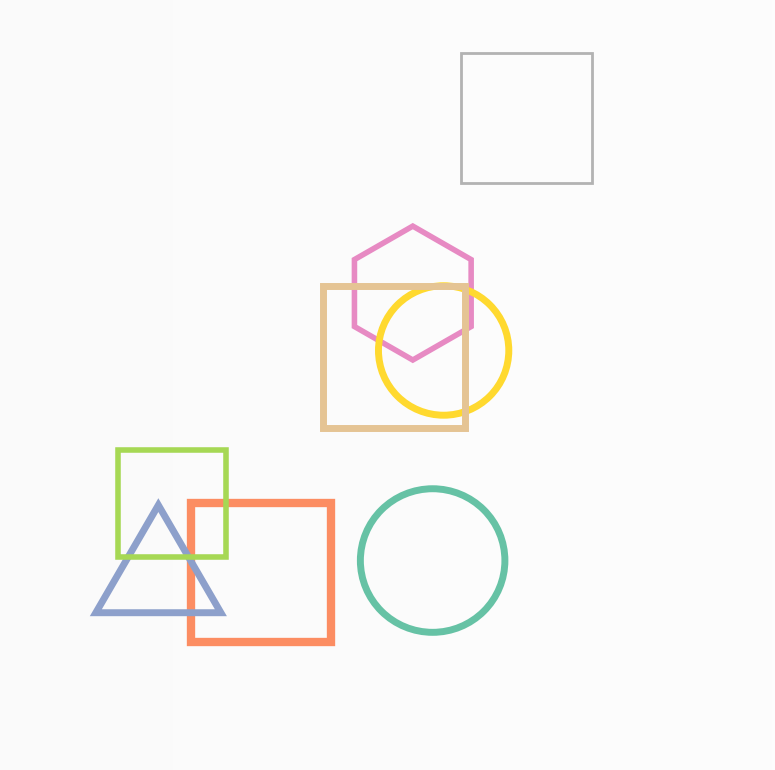[{"shape": "circle", "thickness": 2.5, "radius": 0.47, "center": [0.558, 0.272]}, {"shape": "square", "thickness": 3, "radius": 0.45, "center": [0.337, 0.257]}, {"shape": "triangle", "thickness": 2.5, "radius": 0.47, "center": [0.204, 0.251]}, {"shape": "hexagon", "thickness": 2, "radius": 0.43, "center": [0.533, 0.619]}, {"shape": "square", "thickness": 2, "radius": 0.35, "center": [0.222, 0.346]}, {"shape": "circle", "thickness": 2.5, "radius": 0.42, "center": [0.572, 0.545]}, {"shape": "square", "thickness": 2.5, "radius": 0.46, "center": [0.508, 0.536]}, {"shape": "square", "thickness": 1, "radius": 0.42, "center": [0.679, 0.847]}]